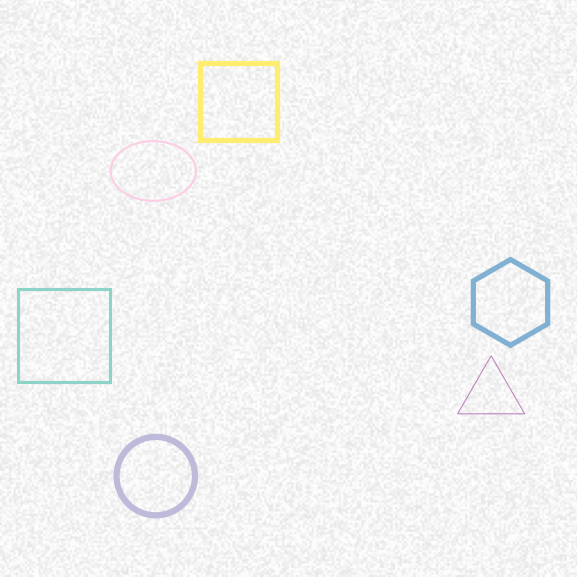[{"shape": "square", "thickness": 1.5, "radius": 0.4, "center": [0.111, 0.418]}, {"shape": "circle", "thickness": 3, "radius": 0.34, "center": [0.27, 0.175]}, {"shape": "hexagon", "thickness": 2.5, "radius": 0.37, "center": [0.884, 0.475]}, {"shape": "oval", "thickness": 1, "radius": 0.37, "center": [0.265, 0.703]}, {"shape": "triangle", "thickness": 0.5, "radius": 0.34, "center": [0.85, 0.316]}, {"shape": "square", "thickness": 2.5, "radius": 0.33, "center": [0.414, 0.823]}]